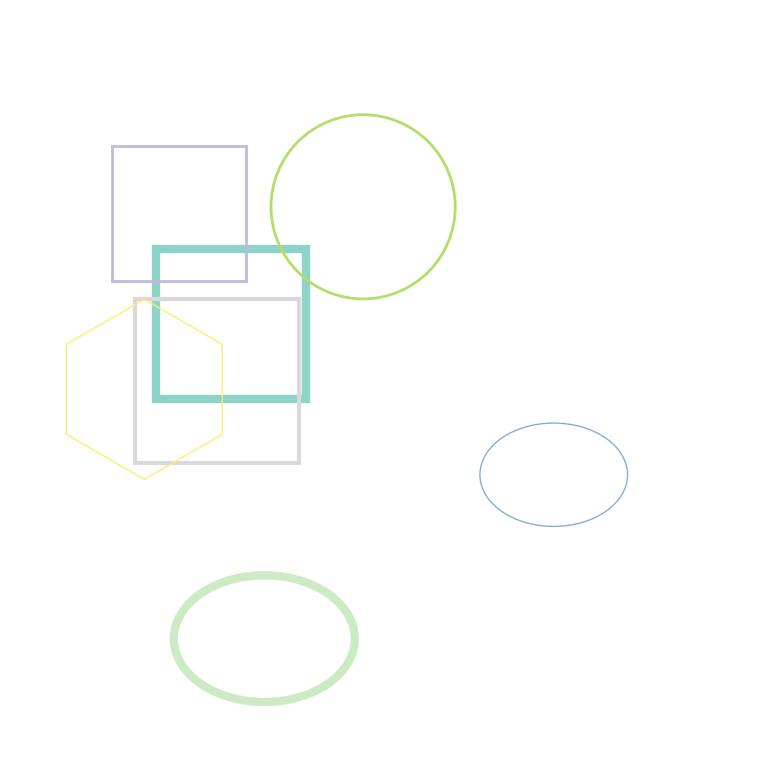[{"shape": "square", "thickness": 3, "radius": 0.49, "center": [0.3, 0.58]}, {"shape": "square", "thickness": 1, "radius": 0.44, "center": [0.232, 0.723]}, {"shape": "oval", "thickness": 0.5, "radius": 0.48, "center": [0.719, 0.383]}, {"shape": "circle", "thickness": 1, "radius": 0.6, "center": [0.472, 0.731]}, {"shape": "square", "thickness": 1.5, "radius": 0.53, "center": [0.282, 0.505]}, {"shape": "oval", "thickness": 3, "radius": 0.59, "center": [0.343, 0.171]}, {"shape": "hexagon", "thickness": 0.5, "radius": 0.58, "center": [0.187, 0.494]}]